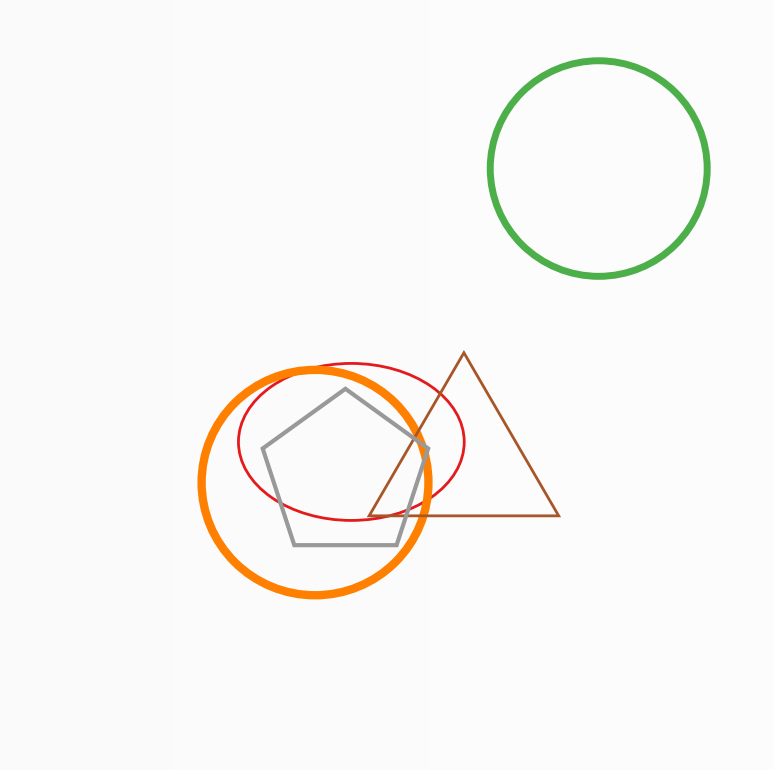[{"shape": "oval", "thickness": 1, "radius": 0.73, "center": [0.453, 0.426]}, {"shape": "circle", "thickness": 2.5, "radius": 0.7, "center": [0.773, 0.781]}, {"shape": "circle", "thickness": 3, "radius": 0.73, "center": [0.406, 0.373]}, {"shape": "triangle", "thickness": 1, "radius": 0.71, "center": [0.599, 0.401]}, {"shape": "pentagon", "thickness": 1.5, "radius": 0.56, "center": [0.446, 0.383]}]